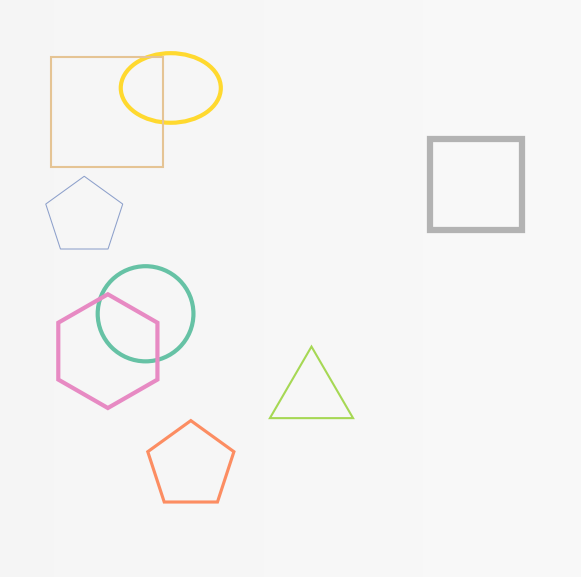[{"shape": "circle", "thickness": 2, "radius": 0.41, "center": [0.25, 0.456]}, {"shape": "pentagon", "thickness": 1.5, "radius": 0.39, "center": [0.328, 0.193]}, {"shape": "pentagon", "thickness": 0.5, "radius": 0.35, "center": [0.145, 0.624]}, {"shape": "hexagon", "thickness": 2, "radius": 0.49, "center": [0.186, 0.391]}, {"shape": "triangle", "thickness": 1, "radius": 0.41, "center": [0.536, 0.316]}, {"shape": "oval", "thickness": 2, "radius": 0.43, "center": [0.294, 0.847]}, {"shape": "square", "thickness": 1, "radius": 0.48, "center": [0.184, 0.805]}, {"shape": "square", "thickness": 3, "radius": 0.4, "center": [0.818, 0.68]}]